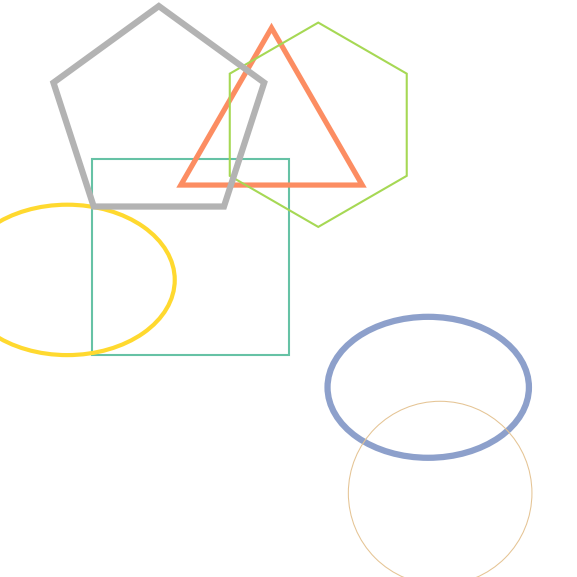[{"shape": "square", "thickness": 1, "radius": 0.85, "center": [0.33, 0.554]}, {"shape": "triangle", "thickness": 2.5, "radius": 0.91, "center": [0.47, 0.769]}, {"shape": "oval", "thickness": 3, "radius": 0.87, "center": [0.742, 0.328]}, {"shape": "hexagon", "thickness": 1, "radius": 0.88, "center": [0.551, 0.783]}, {"shape": "oval", "thickness": 2, "radius": 0.93, "center": [0.117, 0.514]}, {"shape": "circle", "thickness": 0.5, "radius": 0.79, "center": [0.762, 0.145]}, {"shape": "pentagon", "thickness": 3, "radius": 0.96, "center": [0.275, 0.797]}]